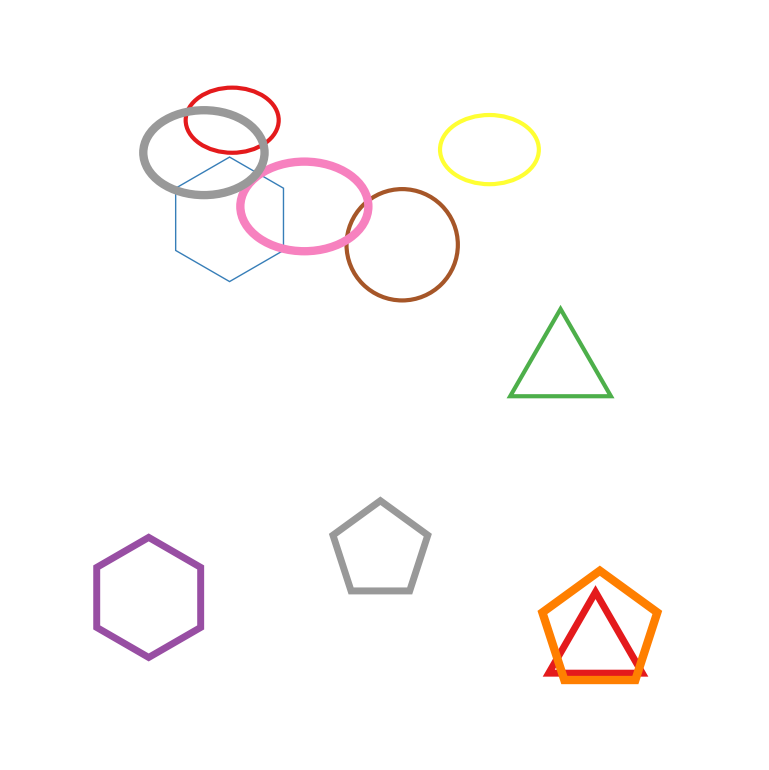[{"shape": "triangle", "thickness": 2.5, "radius": 0.35, "center": [0.773, 0.161]}, {"shape": "oval", "thickness": 1.5, "radius": 0.3, "center": [0.302, 0.844]}, {"shape": "hexagon", "thickness": 0.5, "radius": 0.4, "center": [0.298, 0.715]}, {"shape": "triangle", "thickness": 1.5, "radius": 0.38, "center": [0.728, 0.523]}, {"shape": "hexagon", "thickness": 2.5, "radius": 0.39, "center": [0.193, 0.224]}, {"shape": "pentagon", "thickness": 3, "radius": 0.39, "center": [0.779, 0.18]}, {"shape": "oval", "thickness": 1.5, "radius": 0.32, "center": [0.636, 0.806]}, {"shape": "circle", "thickness": 1.5, "radius": 0.36, "center": [0.522, 0.682]}, {"shape": "oval", "thickness": 3, "radius": 0.42, "center": [0.395, 0.732]}, {"shape": "pentagon", "thickness": 2.5, "radius": 0.32, "center": [0.494, 0.285]}, {"shape": "oval", "thickness": 3, "radius": 0.39, "center": [0.265, 0.802]}]